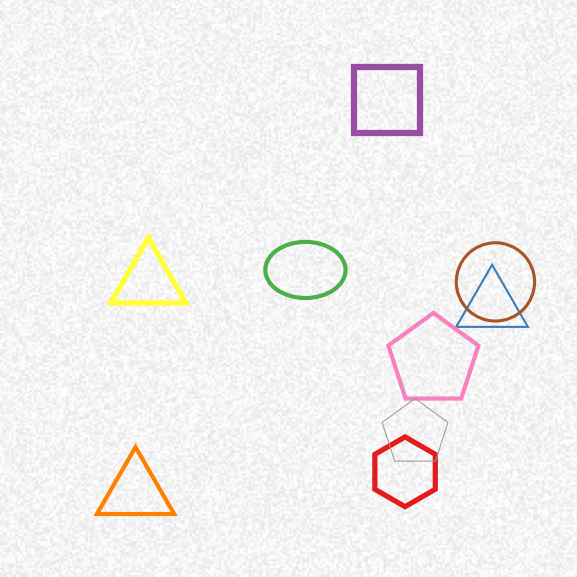[{"shape": "hexagon", "thickness": 2.5, "radius": 0.3, "center": [0.701, 0.182]}, {"shape": "triangle", "thickness": 1, "radius": 0.36, "center": [0.852, 0.469]}, {"shape": "oval", "thickness": 2, "radius": 0.35, "center": [0.529, 0.532]}, {"shape": "square", "thickness": 3, "radius": 0.29, "center": [0.669, 0.826]}, {"shape": "triangle", "thickness": 2, "radius": 0.39, "center": [0.235, 0.148]}, {"shape": "triangle", "thickness": 2.5, "radius": 0.38, "center": [0.257, 0.512]}, {"shape": "circle", "thickness": 1.5, "radius": 0.34, "center": [0.858, 0.511]}, {"shape": "pentagon", "thickness": 2, "radius": 0.41, "center": [0.75, 0.375]}, {"shape": "pentagon", "thickness": 0.5, "radius": 0.3, "center": [0.719, 0.249]}]